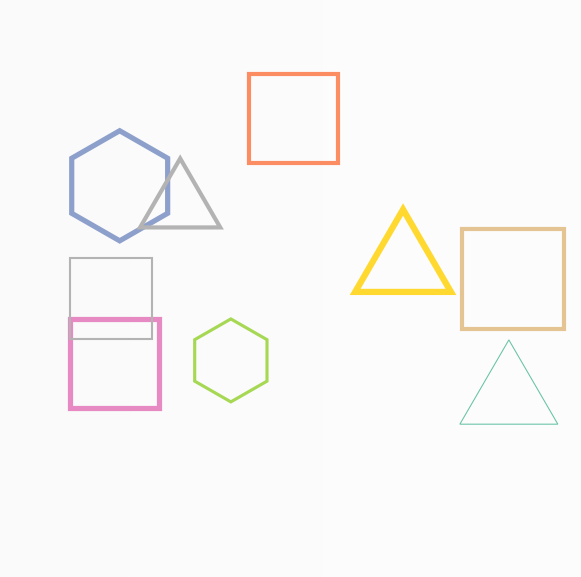[{"shape": "triangle", "thickness": 0.5, "radius": 0.49, "center": [0.875, 0.313]}, {"shape": "square", "thickness": 2, "radius": 0.38, "center": [0.505, 0.793]}, {"shape": "hexagon", "thickness": 2.5, "radius": 0.48, "center": [0.206, 0.677]}, {"shape": "square", "thickness": 2.5, "radius": 0.38, "center": [0.197, 0.369]}, {"shape": "hexagon", "thickness": 1.5, "radius": 0.36, "center": [0.397, 0.375]}, {"shape": "triangle", "thickness": 3, "radius": 0.48, "center": [0.693, 0.541]}, {"shape": "square", "thickness": 2, "radius": 0.44, "center": [0.882, 0.516]}, {"shape": "square", "thickness": 1, "radius": 0.35, "center": [0.191, 0.483]}, {"shape": "triangle", "thickness": 2, "radius": 0.4, "center": [0.31, 0.645]}]